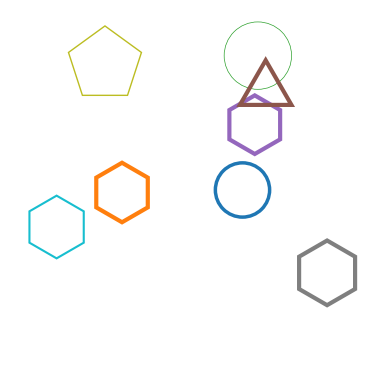[{"shape": "circle", "thickness": 2.5, "radius": 0.35, "center": [0.63, 0.507]}, {"shape": "hexagon", "thickness": 3, "radius": 0.39, "center": [0.317, 0.5]}, {"shape": "circle", "thickness": 0.5, "radius": 0.44, "center": [0.67, 0.856]}, {"shape": "hexagon", "thickness": 3, "radius": 0.38, "center": [0.662, 0.676]}, {"shape": "triangle", "thickness": 3, "radius": 0.39, "center": [0.69, 0.766]}, {"shape": "hexagon", "thickness": 3, "radius": 0.42, "center": [0.85, 0.291]}, {"shape": "pentagon", "thickness": 1, "radius": 0.5, "center": [0.273, 0.833]}, {"shape": "hexagon", "thickness": 1.5, "radius": 0.41, "center": [0.147, 0.41]}]